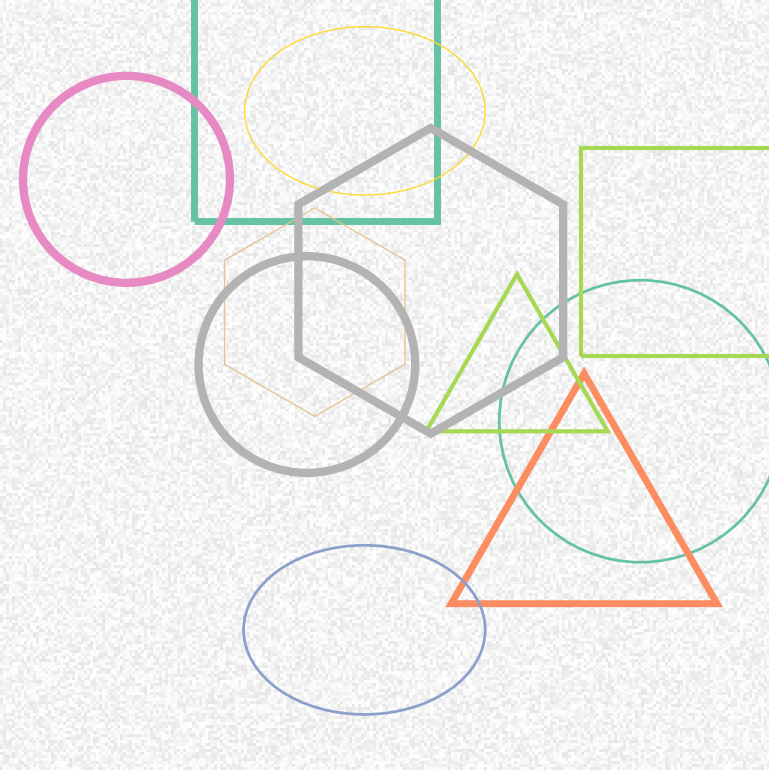[{"shape": "square", "thickness": 2.5, "radius": 0.79, "center": [0.41, 0.871]}, {"shape": "circle", "thickness": 1, "radius": 0.92, "center": [0.832, 0.453]}, {"shape": "triangle", "thickness": 2.5, "radius": 1.0, "center": [0.759, 0.316]}, {"shape": "oval", "thickness": 1, "radius": 0.78, "center": [0.473, 0.182]}, {"shape": "circle", "thickness": 3, "radius": 0.67, "center": [0.164, 0.767]}, {"shape": "triangle", "thickness": 1.5, "radius": 0.68, "center": [0.671, 0.508]}, {"shape": "square", "thickness": 1.5, "radius": 0.67, "center": [0.889, 0.672]}, {"shape": "oval", "thickness": 0.5, "radius": 0.78, "center": [0.474, 0.856]}, {"shape": "hexagon", "thickness": 0.5, "radius": 0.68, "center": [0.409, 0.595]}, {"shape": "circle", "thickness": 3, "radius": 0.7, "center": [0.399, 0.527]}, {"shape": "hexagon", "thickness": 3, "radius": 0.99, "center": [0.559, 0.635]}]